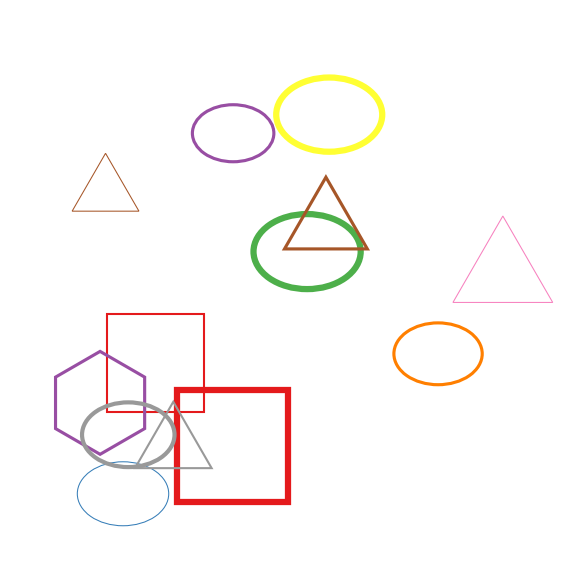[{"shape": "square", "thickness": 1, "radius": 0.42, "center": [0.269, 0.371]}, {"shape": "square", "thickness": 3, "radius": 0.48, "center": [0.403, 0.227]}, {"shape": "oval", "thickness": 0.5, "radius": 0.4, "center": [0.213, 0.144]}, {"shape": "oval", "thickness": 3, "radius": 0.46, "center": [0.532, 0.563]}, {"shape": "oval", "thickness": 1.5, "radius": 0.35, "center": [0.404, 0.768]}, {"shape": "hexagon", "thickness": 1.5, "radius": 0.45, "center": [0.173, 0.302]}, {"shape": "oval", "thickness": 1.5, "radius": 0.38, "center": [0.759, 0.386]}, {"shape": "oval", "thickness": 3, "radius": 0.46, "center": [0.57, 0.801]}, {"shape": "triangle", "thickness": 1.5, "radius": 0.41, "center": [0.564, 0.61]}, {"shape": "triangle", "thickness": 0.5, "radius": 0.33, "center": [0.183, 0.667]}, {"shape": "triangle", "thickness": 0.5, "radius": 0.5, "center": [0.871, 0.525]}, {"shape": "triangle", "thickness": 1, "radius": 0.38, "center": [0.3, 0.227]}, {"shape": "oval", "thickness": 2, "radius": 0.4, "center": [0.222, 0.246]}]